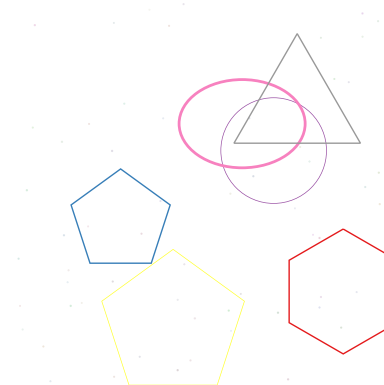[{"shape": "hexagon", "thickness": 1, "radius": 0.81, "center": [0.891, 0.243]}, {"shape": "pentagon", "thickness": 1, "radius": 0.68, "center": [0.313, 0.426]}, {"shape": "circle", "thickness": 0.5, "radius": 0.69, "center": [0.711, 0.609]}, {"shape": "pentagon", "thickness": 0.5, "radius": 0.97, "center": [0.45, 0.157]}, {"shape": "oval", "thickness": 2, "radius": 0.82, "center": [0.629, 0.679]}, {"shape": "triangle", "thickness": 1, "radius": 0.95, "center": [0.772, 0.723]}]